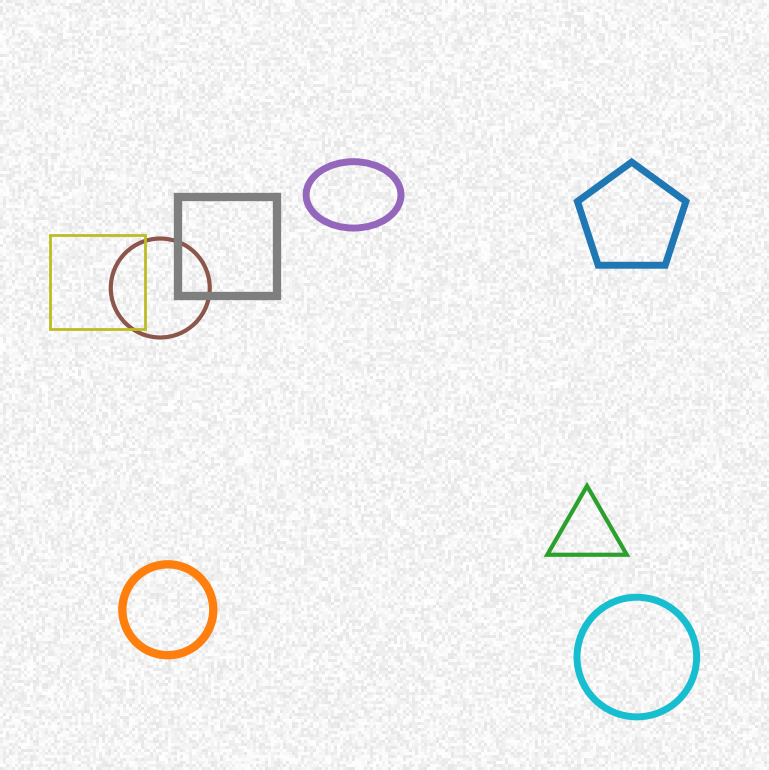[{"shape": "pentagon", "thickness": 2.5, "radius": 0.37, "center": [0.82, 0.715]}, {"shape": "circle", "thickness": 3, "radius": 0.3, "center": [0.218, 0.208]}, {"shape": "triangle", "thickness": 1.5, "radius": 0.3, "center": [0.762, 0.309]}, {"shape": "oval", "thickness": 2.5, "radius": 0.31, "center": [0.459, 0.747]}, {"shape": "circle", "thickness": 1.5, "radius": 0.32, "center": [0.208, 0.626]}, {"shape": "square", "thickness": 3, "radius": 0.32, "center": [0.295, 0.68]}, {"shape": "square", "thickness": 1, "radius": 0.31, "center": [0.126, 0.634]}, {"shape": "circle", "thickness": 2.5, "radius": 0.39, "center": [0.827, 0.147]}]